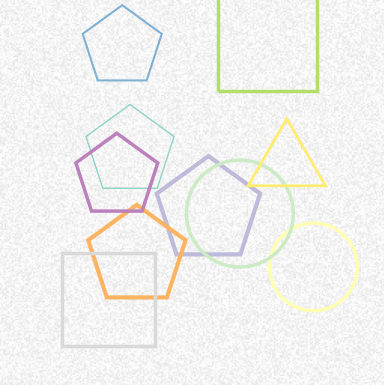[{"shape": "pentagon", "thickness": 1, "radius": 0.6, "center": [0.338, 0.608]}, {"shape": "circle", "thickness": 2.5, "radius": 0.57, "center": [0.814, 0.307]}, {"shape": "pentagon", "thickness": 3, "radius": 0.71, "center": [0.541, 0.453]}, {"shape": "pentagon", "thickness": 1.5, "radius": 0.54, "center": [0.317, 0.879]}, {"shape": "pentagon", "thickness": 3, "radius": 0.66, "center": [0.356, 0.335]}, {"shape": "square", "thickness": 2.5, "radius": 0.64, "center": [0.695, 0.893]}, {"shape": "square", "thickness": 2.5, "radius": 0.6, "center": [0.282, 0.222]}, {"shape": "pentagon", "thickness": 2.5, "radius": 0.56, "center": [0.303, 0.542]}, {"shape": "circle", "thickness": 2.5, "radius": 0.69, "center": [0.623, 0.445]}, {"shape": "triangle", "thickness": 2, "radius": 0.58, "center": [0.745, 0.575]}]